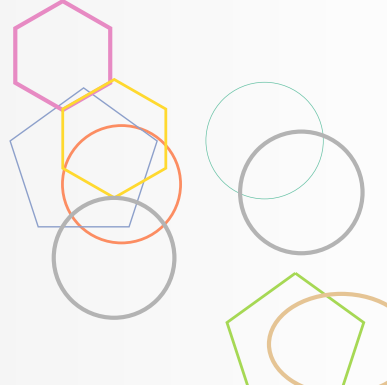[{"shape": "circle", "thickness": 0.5, "radius": 0.76, "center": [0.683, 0.635]}, {"shape": "circle", "thickness": 2, "radius": 0.76, "center": [0.314, 0.521]}, {"shape": "pentagon", "thickness": 1, "radius": 1.0, "center": [0.216, 0.572]}, {"shape": "hexagon", "thickness": 3, "radius": 0.71, "center": [0.162, 0.856]}, {"shape": "pentagon", "thickness": 2, "radius": 0.93, "center": [0.762, 0.105]}, {"shape": "hexagon", "thickness": 2, "radius": 0.77, "center": [0.295, 0.64]}, {"shape": "oval", "thickness": 3, "radius": 0.93, "center": [0.881, 0.106]}, {"shape": "circle", "thickness": 3, "radius": 0.79, "center": [0.778, 0.5]}, {"shape": "circle", "thickness": 3, "radius": 0.78, "center": [0.294, 0.33]}]